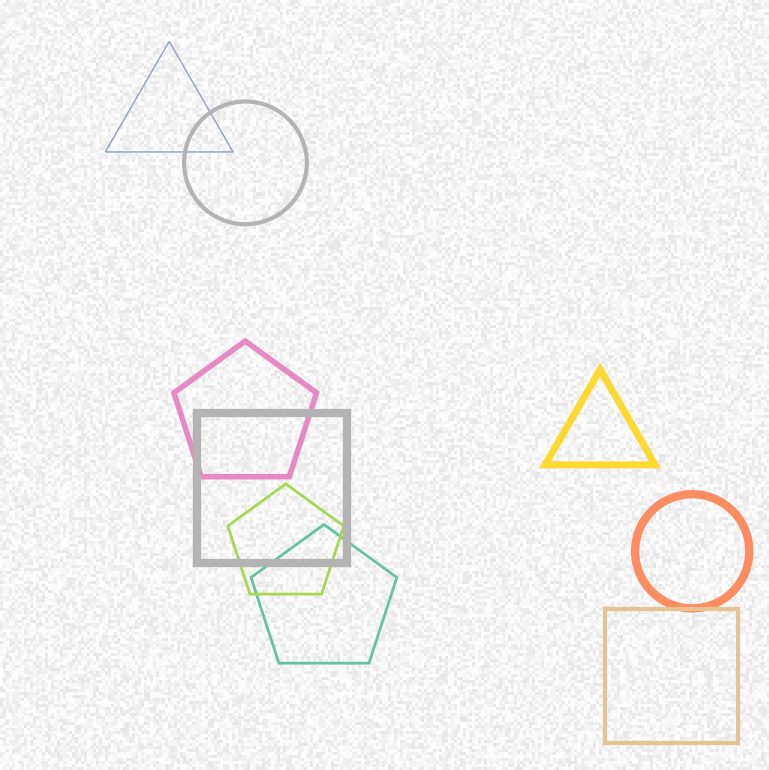[{"shape": "pentagon", "thickness": 1, "radius": 0.5, "center": [0.421, 0.219]}, {"shape": "circle", "thickness": 3, "radius": 0.37, "center": [0.899, 0.284]}, {"shape": "triangle", "thickness": 0.5, "radius": 0.48, "center": [0.22, 0.851]}, {"shape": "pentagon", "thickness": 2, "radius": 0.49, "center": [0.318, 0.46]}, {"shape": "pentagon", "thickness": 1, "radius": 0.4, "center": [0.371, 0.292]}, {"shape": "triangle", "thickness": 2.5, "radius": 0.41, "center": [0.779, 0.438]}, {"shape": "square", "thickness": 1.5, "radius": 0.43, "center": [0.872, 0.122]}, {"shape": "square", "thickness": 3, "radius": 0.49, "center": [0.353, 0.366]}, {"shape": "circle", "thickness": 1.5, "radius": 0.4, "center": [0.319, 0.789]}]